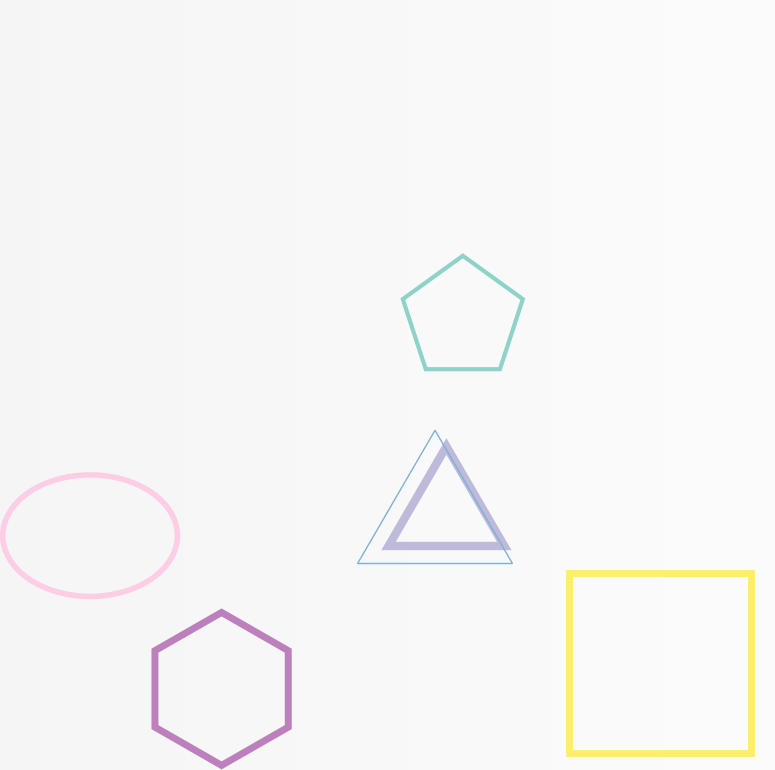[{"shape": "pentagon", "thickness": 1.5, "radius": 0.41, "center": [0.597, 0.586]}, {"shape": "triangle", "thickness": 3, "radius": 0.43, "center": [0.576, 0.334]}, {"shape": "triangle", "thickness": 0.5, "radius": 0.58, "center": [0.561, 0.326]}, {"shape": "oval", "thickness": 2, "radius": 0.56, "center": [0.116, 0.304]}, {"shape": "hexagon", "thickness": 2.5, "radius": 0.5, "center": [0.286, 0.105]}, {"shape": "square", "thickness": 2.5, "radius": 0.59, "center": [0.852, 0.139]}]